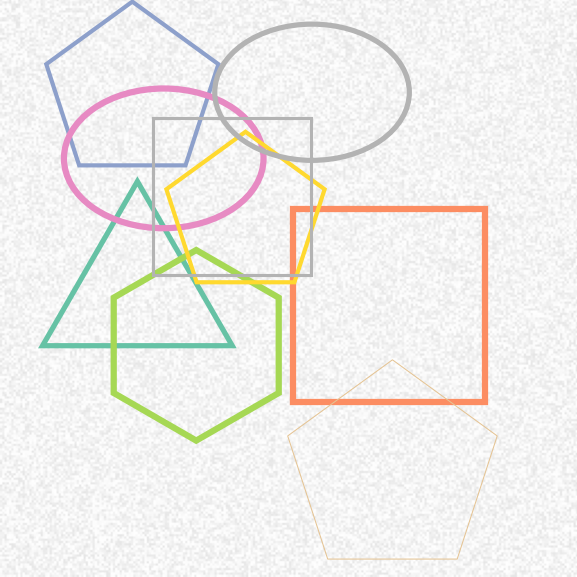[{"shape": "triangle", "thickness": 2.5, "radius": 0.95, "center": [0.238, 0.495]}, {"shape": "square", "thickness": 3, "radius": 0.83, "center": [0.674, 0.47]}, {"shape": "pentagon", "thickness": 2, "radius": 0.78, "center": [0.229, 0.84]}, {"shape": "oval", "thickness": 3, "radius": 0.86, "center": [0.284, 0.725]}, {"shape": "hexagon", "thickness": 3, "radius": 0.82, "center": [0.34, 0.401]}, {"shape": "pentagon", "thickness": 2, "radius": 0.72, "center": [0.425, 0.627]}, {"shape": "pentagon", "thickness": 0.5, "radius": 0.95, "center": [0.68, 0.185]}, {"shape": "square", "thickness": 1.5, "radius": 0.68, "center": [0.402, 0.658]}, {"shape": "oval", "thickness": 2.5, "radius": 0.84, "center": [0.54, 0.839]}]